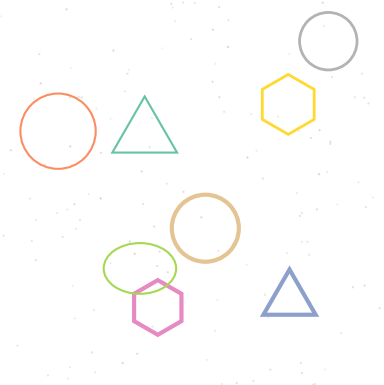[{"shape": "triangle", "thickness": 1.5, "radius": 0.49, "center": [0.376, 0.652]}, {"shape": "circle", "thickness": 1.5, "radius": 0.49, "center": [0.151, 0.659]}, {"shape": "triangle", "thickness": 3, "radius": 0.39, "center": [0.752, 0.222]}, {"shape": "hexagon", "thickness": 3, "radius": 0.35, "center": [0.41, 0.201]}, {"shape": "oval", "thickness": 1.5, "radius": 0.47, "center": [0.363, 0.303]}, {"shape": "hexagon", "thickness": 2, "radius": 0.39, "center": [0.749, 0.729]}, {"shape": "circle", "thickness": 3, "radius": 0.44, "center": [0.533, 0.407]}, {"shape": "circle", "thickness": 2, "radius": 0.37, "center": [0.853, 0.893]}]